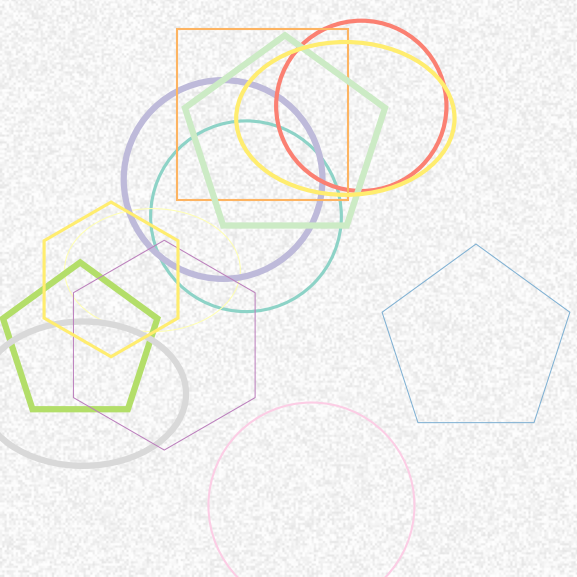[{"shape": "circle", "thickness": 1.5, "radius": 0.83, "center": [0.426, 0.625]}, {"shape": "oval", "thickness": 0.5, "radius": 0.76, "center": [0.264, 0.531]}, {"shape": "circle", "thickness": 3, "radius": 0.86, "center": [0.386, 0.688]}, {"shape": "circle", "thickness": 2, "radius": 0.74, "center": [0.626, 0.816]}, {"shape": "pentagon", "thickness": 0.5, "radius": 0.85, "center": [0.824, 0.406]}, {"shape": "square", "thickness": 1, "radius": 0.74, "center": [0.454, 0.8]}, {"shape": "pentagon", "thickness": 3, "radius": 0.7, "center": [0.139, 0.404]}, {"shape": "circle", "thickness": 1, "radius": 0.89, "center": [0.539, 0.124]}, {"shape": "oval", "thickness": 3, "radius": 0.89, "center": [0.144, 0.317]}, {"shape": "hexagon", "thickness": 0.5, "radius": 0.91, "center": [0.284, 0.401]}, {"shape": "pentagon", "thickness": 3, "radius": 0.91, "center": [0.493, 0.756]}, {"shape": "hexagon", "thickness": 1.5, "radius": 0.67, "center": [0.192, 0.515]}, {"shape": "oval", "thickness": 2, "radius": 0.95, "center": [0.598, 0.794]}]